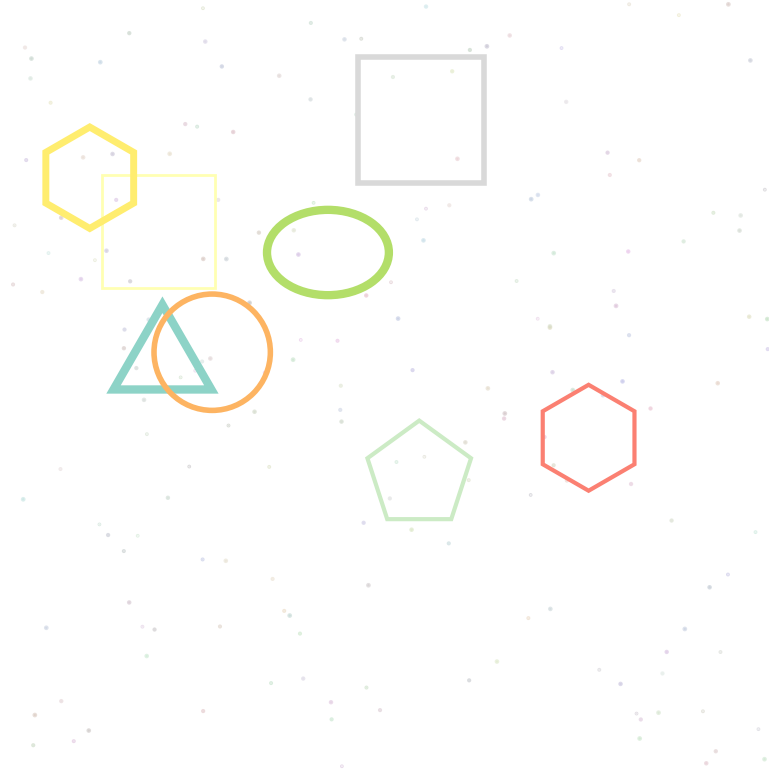[{"shape": "triangle", "thickness": 3, "radius": 0.37, "center": [0.211, 0.531]}, {"shape": "square", "thickness": 1, "radius": 0.37, "center": [0.206, 0.699]}, {"shape": "hexagon", "thickness": 1.5, "radius": 0.34, "center": [0.764, 0.431]}, {"shape": "circle", "thickness": 2, "radius": 0.38, "center": [0.276, 0.543]}, {"shape": "oval", "thickness": 3, "radius": 0.4, "center": [0.426, 0.672]}, {"shape": "square", "thickness": 2, "radius": 0.41, "center": [0.547, 0.844]}, {"shape": "pentagon", "thickness": 1.5, "radius": 0.35, "center": [0.544, 0.383]}, {"shape": "hexagon", "thickness": 2.5, "radius": 0.33, "center": [0.117, 0.769]}]